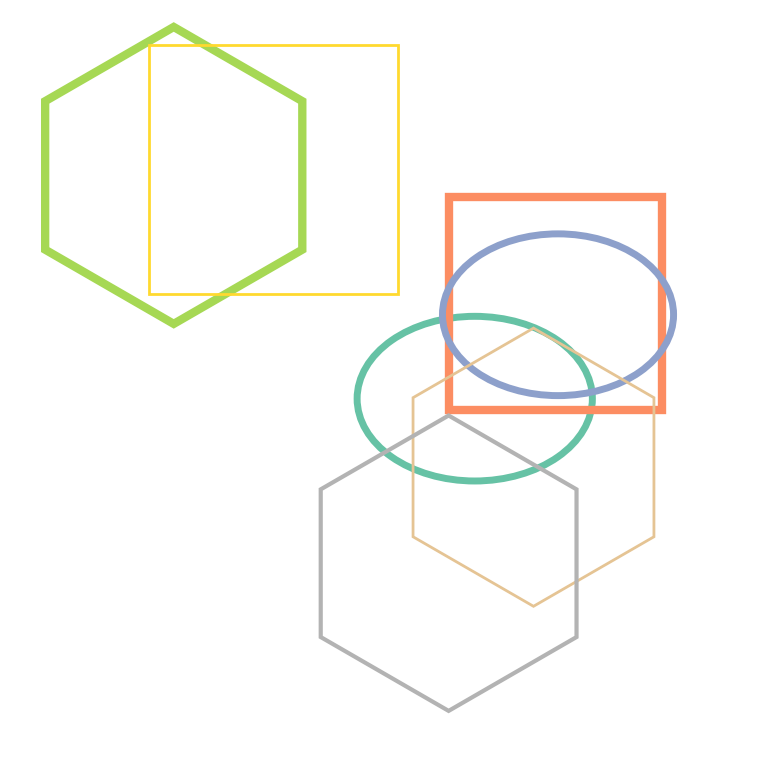[{"shape": "oval", "thickness": 2.5, "radius": 0.76, "center": [0.617, 0.482]}, {"shape": "square", "thickness": 3, "radius": 0.69, "center": [0.722, 0.606]}, {"shape": "oval", "thickness": 2.5, "radius": 0.75, "center": [0.725, 0.591]}, {"shape": "hexagon", "thickness": 3, "radius": 0.96, "center": [0.226, 0.772]}, {"shape": "square", "thickness": 1, "radius": 0.81, "center": [0.355, 0.78]}, {"shape": "hexagon", "thickness": 1, "radius": 0.9, "center": [0.693, 0.393]}, {"shape": "hexagon", "thickness": 1.5, "radius": 0.96, "center": [0.583, 0.269]}]